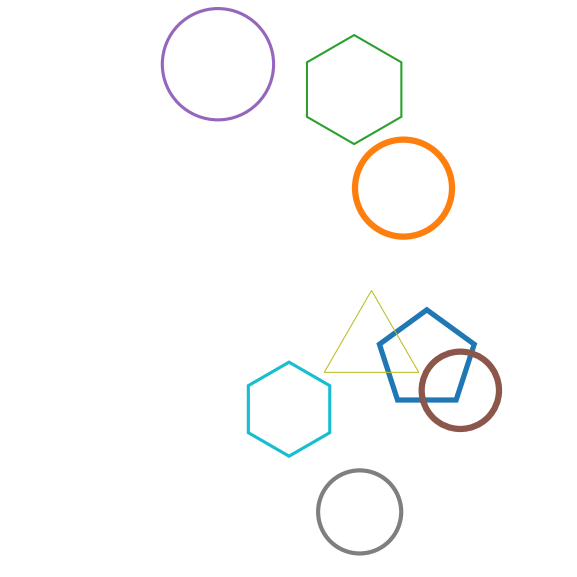[{"shape": "pentagon", "thickness": 2.5, "radius": 0.43, "center": [0.739, 0.376]}, {"shape": "circle", "thickness": 3, "radius": 0.42, "center": [0.699, 0.673]}, {"shape": "hexagon", "thickness": 1, "radius": 0.47, "center": [0.613, 0.844]}, {"shape": "circle", "thickness": 1.5, "radius": 0.48, "center": [0.377, 0.888]}, {"shape": "circle", "thickness": 3, "radius": 0.33, "center": [0.797, 0.323]}, {"shape": "circle", "thickness": 2, "radius": 0.36, "center": [0.623, 0.113]}, {"shape": "triangle", "thickness": 0.5, "radius": 0.47, "center": [0.643, 0.402]}, {"shape": "hexagon", "thickness": 1.5, "radius": 0.41, "center": [0.501, 0.291]}]